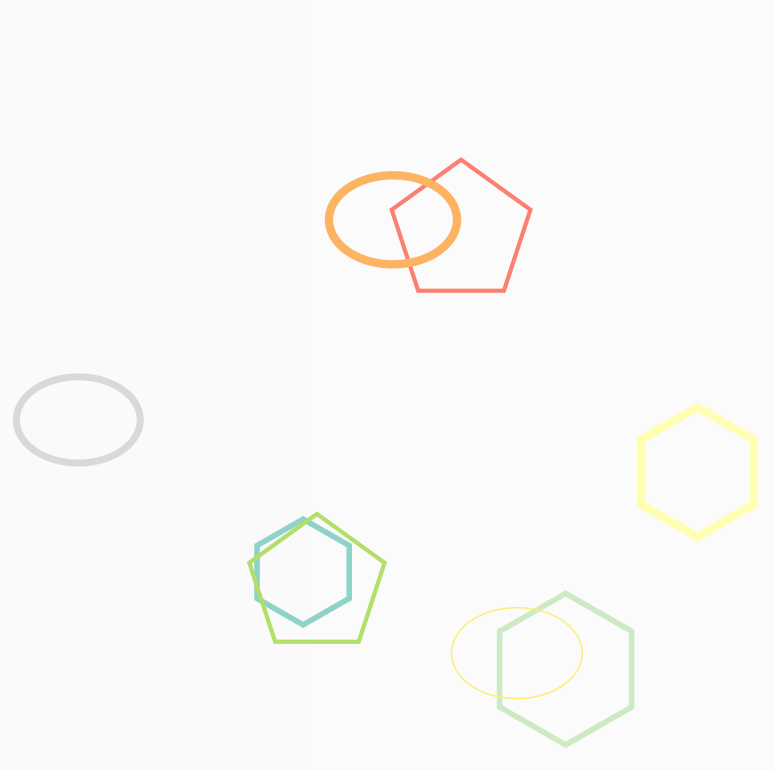[{"shape": "hexagon", "thickness": 2, "radius": 0.34, "center": [0.391, 0.257]}, {"shape": "hexagon", "thickness": 3, "radius": 0.42, "center": [0.9, 0.387]}, {"shape": "pentagon", "thickness": 1.5, "radius": 0.47, "center": [0.595, 0.699]}, {"shape": "oval", "thickness": 3, "radius": 0.41, "center": [0.507, 0.715]}, {"shape": "pentagon", "thickness": 1.5, "radius": 0.46, "center": [0.409, 0.241]}, {"shape": "oval", "thickness": 2.5, "radius": 0.4, "center": [0.101, 0.455]}, {"shape": "hexagon", "thickness": 2, "radius": 0.49, "center": [0.73, 0.131]}, {"shape": "oval", "thickness": 0.5, "radius": 0.42, "center": [0.667, 0.152]}]